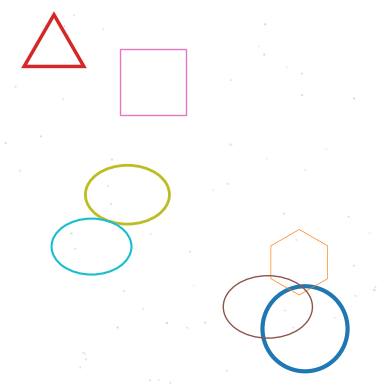[{"shape": "circle", "thickness": 3, "radius": 0.55, "center": [0.792, 0.146]}, {"shape": "hexagon", "thickness": 0.5, "radius": 0.43, "center": [0.777, 0.319]}, {"shape": "triangle", "thickness": 2.5, "radius": 0.45, "center": [0.14, 0.872]}, {"shape": "oval", "thickness": 1, "radius": 0.58, "center": [0.696, 0.203]}, {"shape": "square", "thickness": 1, "radius": 0.43, "center": [0.398, 0.787]}, {"shape": "oval", "thickness": 2, "radius": 0.55, "center": [0.331, 0.494]}, {"shape": "oval", "thickness": 1.5, "radius": 0.52, "center": [0.238, 0.36]}]